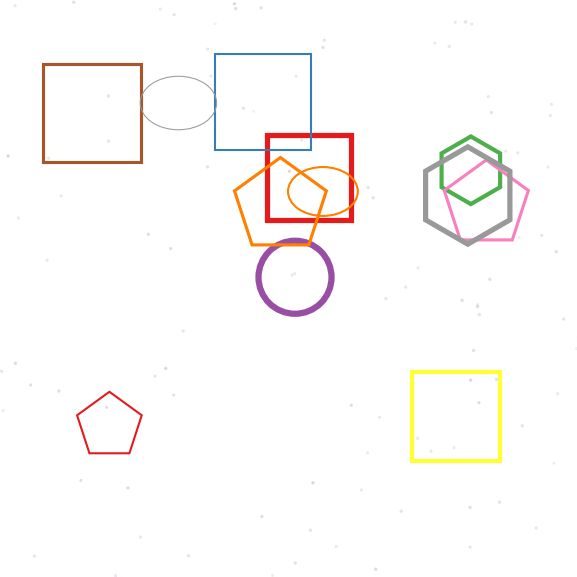[{"shape": "pentagon", "thickness": 1, "radius": 0.29, "center": [0.189, 0.262]}, {"shape": "square", "thickness": 2.5, "radius": 0.37, "center": [0.535, 0.692]}, {"shape": "square", "thickness": 1, "radius": 0.42, "center": [0.456, 0.823]}, {"shape": "hexagon", "thickness": 2, "radius": 0.29, "center": [0.815, 0.704]}, {"shape": "circle", "thickness": 3, "radius": 0.32, "center": [0.511, 0.519]}, {"shape": "oval", "thickness": 1, "radius": 0.3, "center": [0.559, 0.668]}, {"shape": "pentagon", "thickness": 1.5, "radius": 0.42, "center": [0.486, 0.643]}, {"shape": "square", "thickness": 2, "radius": 0.38, "center": [0.79, 0.278]}, {"shape": "square", "thickness": 1.5, "radius": 0.42, "center": [0.159, 0.803]}, {"shape": "pentagon", "thickness": 1.5, "radius": 0.38, "center": [0.842, 0.646]}, {"shape": "hexagon", "thickness": 2.5, "radius": 0.42, "center": [0.81, 0.661]}, {"shape": "oval", "thickness": 0.5, "radius": 0.33, "center": [0.309, 0.821]}]